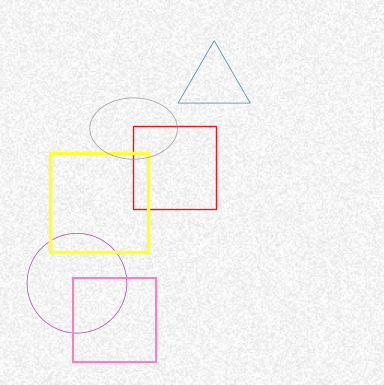[{"shape": "square", "thickness": 1, "radius": 0.54, "center": [0.453, 0.564]}, {"shape": "triangle", "thickness": 0.5, "radius": 0.54, "center": [0.556, 0.786]}, {"shape": "circle", "thickness": 0.5, "radius": 0.65, "center": [0.2, 0.264]}, {"shape": "square", "thickness": 2.5, "radius": 0.64, "center": [0.257, 0.474]}, {"shape": "square", "thickness": 1.5, "radius": 0.54, "center": [0.297, 0.169]}, {"shape": "oval", "thickness": 0.5, "radius": 0.57, "center": [0.347, 0.666]}]